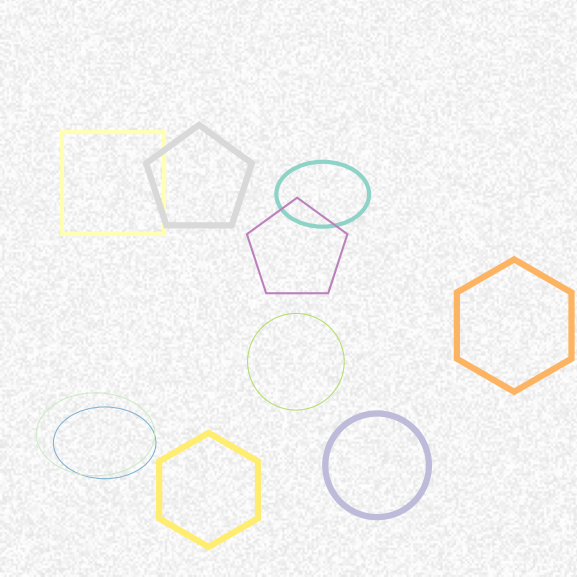[{"shape": "oval", "thickness": 2, "radius": 0.4, "center": [0.559, 0.663]}, {"shape": "square", "thickness": 2, "radius": 0.44, "center": [0.195, 0.682]}, {"shape": "circle", "thickness": 3, "radius": 0.45, "center": [0.653, 0.193]}, {"shape": "oval", "thickness": 0.5, "radius": 0.44, "center": [0.181, 0.232]}, {"shape": "hexagon", "thickness": 3, "radius": 0.57, "center": [0.89, 0.435]}, {"shape": "circle", "thickness": 0.5, "radius": 0.42, "center": [0.512, 0.373]}, {"shape": "pentagon", "thickness": 3, "radius": 0.48, "center": [0.345, 0.687]}, {"shape": "pentagon", "thickness": 1, "radius": 0.46, "center": [0.515, 0.565]}, {"shape": "oval", "thickness": 0.5, "radius": 0.51, "center": [0.165, 0.247]}, {"shape": "hexagon", "thickness": 3, "radius": 0.49, "center": [0.361, 0.151]}]